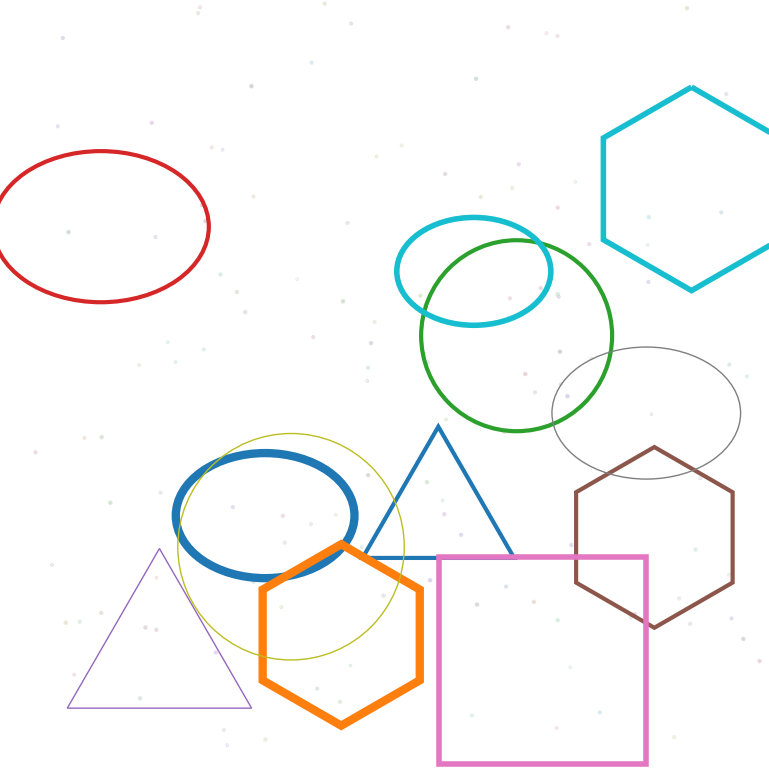[{"shape": "oval", "thickness": 3, "radius": 0.58, "center": [0.344, 0.33]}, {"shape": "triangle", "thickness": 1.5, "radius": 0.57, "center": [0.569, 0.332]}, {"shape": "hexagon", "thickness": 3, "radius": 0.59, "center": [0.443, 0.175]}, {"shape": "circle", "thickness": 1.5, "radius": 0.62, "center": [0.671, 0.564]}, {"shape": "oval", "thickness": 1.5, "radius": 0.7, "center": [0.131, 0.706]}, {"shape": "triangle", "thickness": 0.5, "radius": 0.69, "center": [0.207, 0.149]}, {"shape": "hexagon", "thickness": 1.5, "radius": 0.59, "center": [0.85, 0.302]}, {"shape": "square", "thickness": 2, "radius": 0.67, "center": [0.704, 0.143]}, {"shape": "oval", "thickness": 0.5, "radius": 0.61, "center": [0.839, 0.464]}, {"shape": "circle", "thickness": 0.5, "radius": 0.74, "center": [0.378, 0.29]}, {"shape": "hexagon", "thickness": 2, "radius": 0.66, "center": [0.898, 0.755]}, {"shape": "oval", "thickness": 2, "radius": 0.5, "center": [0.615, 0.648]}]